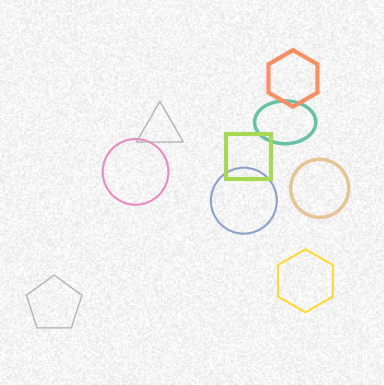[{"shape": "oval", "thickness": 2.5, "radius": 0.4, "center": [0.741, 0.682]}, {"shape": "hexagon", "thickness": 3, "radius": 0.37, "center": [0.761, 0.796]}, {"shape": "circle", "thickness": 1.5, "radius": 0.43, "center": [0.633, 0.479]}, {"shape": "circle", "thickness": 1.5, "radius": 0.43, "center": [0.352, 0.554]}, {"shape": "square", "thickness": 3, "radius": 0.3, "center": [0.646, 0.594]}, {"shape": "hexagon", "thickness": 1.5, "radius": 0.41, "center": [0.793, 0.271]}, {"shape": "circle", "thickness": 2.5, "radius": 0.38, "center": [0.83, 0.511]}, {"shape": "triangle", "thickness": 1, "radius": 0.35, "center": [0.415, 0.666]}, {"shape": "pentagon", "thickness": 1, "radius": 0.38, "center": [0.141, 0.21]}]